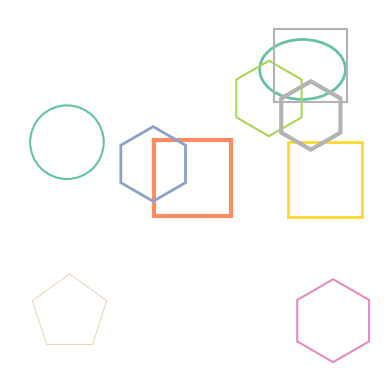[{"shape": "circle", "thickness": 1.5, "radius": 0.48, "center": [0.174, 0.631]}, {"shape": "oval", "thickness": 2, "radius": 0.56, "center": [0.786, 0.82]}, {"shape": "square", "thickness": 3, "radius": 0.5, "center": [0.5, 0.538]}, {"shape": "hexagon", "thickness": 2, "radius": 0.49, "center": [0.398, 0.574]}, {"shape": "hexagon", "thickness": 1.5, "radius": 0.54, "center": [0.865, 0.167]}, {"shape": "hexagon", "thickness": 1.5, "radius": 0.49, "center": [0.699, 0.744]}, {"shape": "square", "thickness": 2, "radius": 0.48, "center": [0.844, 0.533]}, {"shape": "pentagon", "thickness": 0.5, "radius": 0.51, "center": [0.181, 0.187]}, {"shape": "square", "thickness": 1.5, "radius": 0.47, "center": [0.806, 0.829]}, {"shape": "hexagon", "thickness": 3, "radius": 0.44, "center": [0.807, 0.7]}]